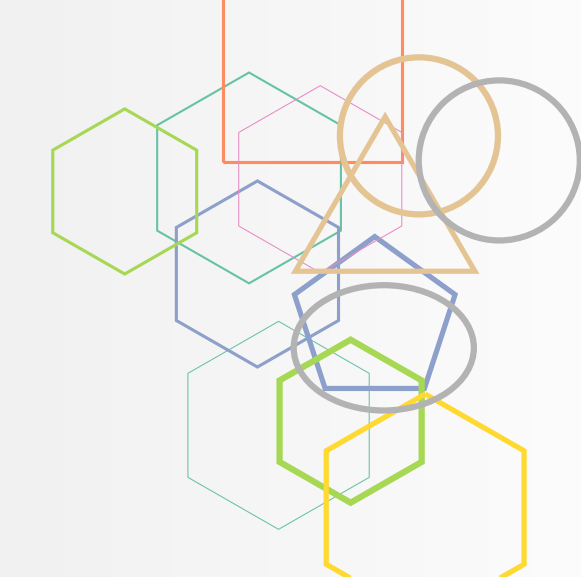[{"shape": "hexagon", "thickness": 0.5, "radius": 0.9, "center": [0.479, 0.263]}, {"shape": "hexagon", "thickness": 1, "radius": 0.91, "center": [0.428, 0.691]}, {"shape": "square", "thickness": 1.5, "radius": 0.77, "center": [0.538, 0.872]}, {"shape": "pentagon", "thickness": 2.5, "radius": 0.73, "center": [0.645, 0.444]}, {"shape": "hexagon", "thickness": 1.5, "radius": 0.81, "center": [0.443, 0.525]}, {"shape": "hexagon", "thickness": 0.5, "radius": 0.81, "center": [0.551, 0.689]}, {"shape": "hexagon", "thickness": 3, "radius": 0.71, "center": [0.603, 0.27]}, {"shape": "hexagon", "thickness": 1.5, "radius": 0.71, "center": [0.215, 0.668]}, {"shape": "hexagon", "thickness": 2.5, "radius": 0.98, "center": [0.731, 0.12]}, {"shape": "triangle", "thickness": 2.5, "radius": 0.89, "center": [0.663, 0.619]}, {"shape": "circle", "thickness": 3, "radius": 0.68, "center": [0.721, 0.764]}, {"shape": "oval", "thickness": 3, "radius": 0.77, "center": [0.66, 0.397]}, {"shape": "circle", "thickness": 3, "radius": 0.69, "center": [0.859, 0.721]}]